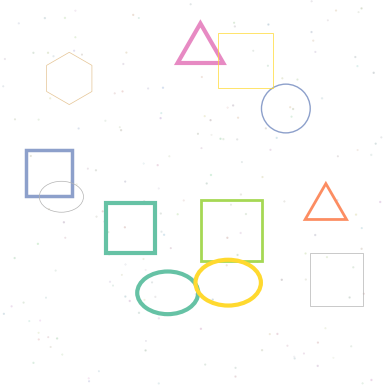[{"shape": "square", "thickness": 3, "radius": 0.32, "center": [0.339, 0.407]}, {"shape": "oval", "thickness": 3, "radius": 0.4, "center": [0.436, 0.239]}, {"shape": "triangle", "thickness": 2, "radius": 0.31, "center": [0.846, 0.461]}, {"shape": "circle", "thickness": 1, "radius": 0.32, "center": [0.742, 0.718]}, {"shape": "square", "thickness": 2.5, "radius": 0.3, "center": [0.128, 0.55]}, {"shape": "triangle", "thickness": 3, "radius": 0.34, "center": [0.521, 0.871]}, {"shape": "square", "thickness": 2, "radius": 0.39, "center": [0.601, 0.402]}, {"shape": "oval", "thickness": 3, "radius": 0.42, "center": [0.593, 0.266]}, {"shape": "square", "thickness": 0.5, "radius": 0.36, "center": [0.637, 0.843]}, {"shape": "hexagon", "thickness": 0.5, "radius": 0.34, "center": [0.18, 0.796]}, {"shape": "square", "thickness": 0.5, "radius": 0.35, "center": [0.874, 0.274]}, {"shape": "oval", "thickness": 0.5, "radius": 0.29, "center": [0.159, 0.489]}]